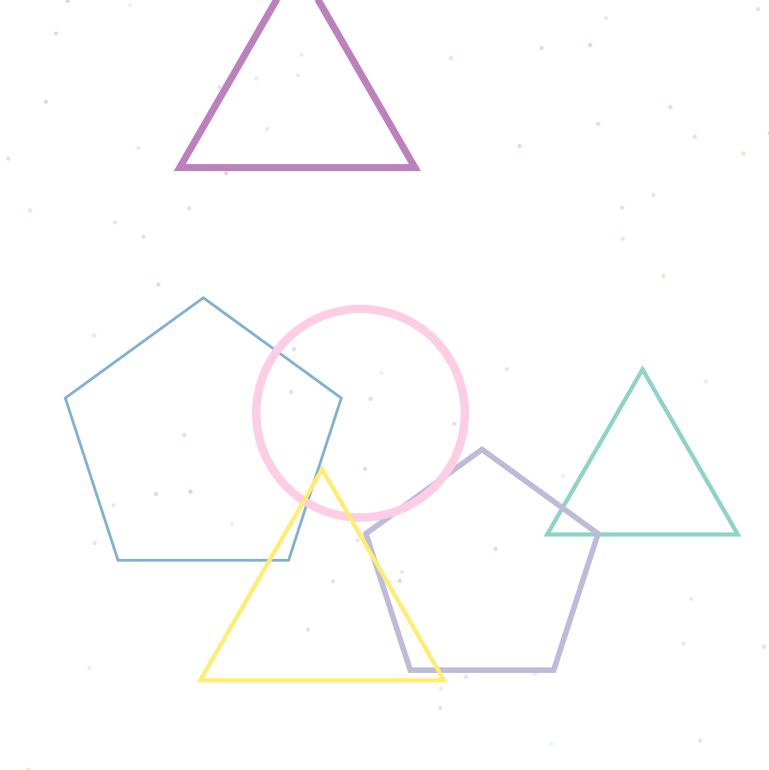[{"shape": "triangle", "thickness": 1.5, "radius": 0.71, "center": [0.834, 0.377]}, {"shape": "pentagon", "thickness": 2, "radius": 0.79, "center": [0.626, 0.258]}, {"shape": "pentagon", "thickness": 1, "radius": 0.94, "center": [0.264, 0.425]}, {"shape": "circle", "thickness": 3, "radius": 0.68, "center": [0.468, 0.463]}, {"shape": "triangle", "thickness": 2.5, "radius": 0.88, "center": [0.386, 0.871]}, {"shape": "triangle", "thickness": 1.5, "radius": 0.91, "center": [0.418, 0.208]}]